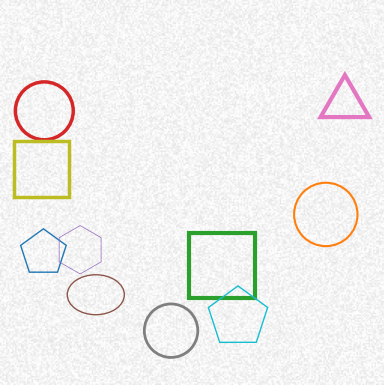[{"shape": "pentagon", "thickness": 1, "radius": 0.31, "center": [0.113, 0.343]}, {"shape": "circle", "thickness": 1.5, "radius": 0.41, "center": [0.846, 0.443]}, {"shape": "square", "thickness": 3, "radius": 0.43, "center": [0.577, 0.311]}, {"shape": "circle", "thickness": 2.5, "radius": 0.38, "center": [0.115, 0.712]}, {"shape": "hexagon", "thickness": 0.5, "radius": 0.31, "center": [0.208, 0.351]}, {"shape": "oval", "thickness": 1, "radius": 0.37, "center": [0.249, 0.234]}, {"shape": "triangle", "thickness": 3, "radius": 0.36, "center": [0.896, 0.732]}, {"shape": "circle", "thickness": 2, "radius": 0.35, "center": [0.444, 0.141]}, {"shape": "square", "thickness": 2.5, "radius": 0.36, "center": [0.108, 0.562]}, {"shape": "pentagon", "thickness": 1, "radius": 0.4, "center": [0.618, 0.176]}]